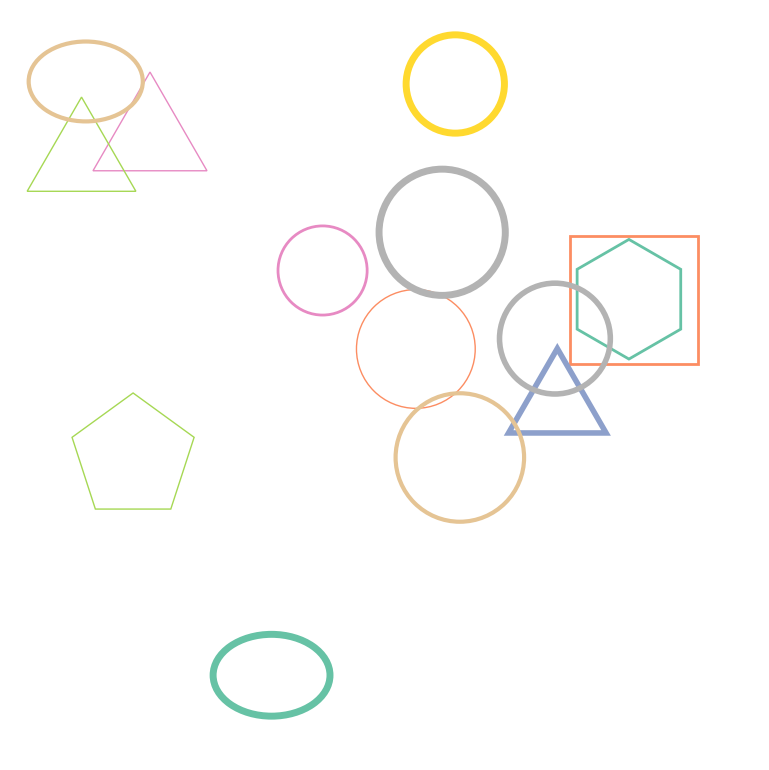[{"shape": "oval", "thickness": 2.5, "radius": 0.38, "center": [0.353, 0.123]}, {"shape": "hexagon", "thickness": 1, "radius": 0.39, "center": [0.817, 0.611]}, {"shape": "circle", "thickness": 0.5, "radius": 0.39, "center": [0.54, 0.547]}, {"shape": "square", "thickness": 1, "radius": 0.41, "center": [0.823, 0.611]}, {"shape": "triangle", "thickness": 2, "radius": 0.37, "center": [0.724, 0.474]}, {"shape": "triangle", "thickness": 0.5, "radius": 0.43, "center": [0.195, 0.821]}, {"shape": "circle", "thickness": 1, "radius": 0.29, "center": [0.419, 0.649]}, {"shape": "pentagon", "thickness": 0.5, "radius": 0.42, "center": [0.173, 0.406]}, {"shape": "triangle", "thickness": 0.5, "radius": 0.41, "center": [0.106, 0.792]}, {"shape": "circle", "thickness": 2.5, "radius": 0.32, "center": [0.591, 0.891]}, {"shape": "oval", "thickness": 1.5, "radius": 0.37, "center": [0.111, 0.894]}, {"shape": "circle", "thickness": 1.5, "radius": 0.42, "center": [0.597, 0.406]}, {"shape": "circle", "thickness": 2.5, "radius": 0.41, "center": [0.574, 0.698]}, {"shape": "circle", "thickness": 2, "radius": 0.36, "center": [0.721, 0.56]}]